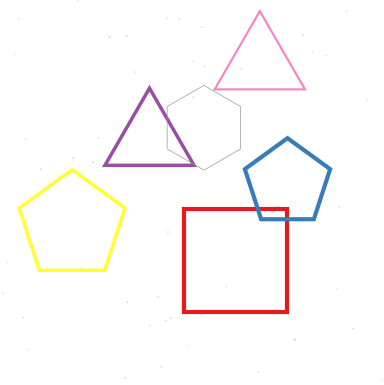[{"shape": "square", "thickness": 3, "radius": 0.67, "center": [0.611, 0.322]}, {"shape": "pentagon", "thickness": 3, "radius": 0.58, "center": [0.747, 0.525]}, {"shape": "triangle", "thickness": 2.5, "radius": 0.67, "center": [0.388, 0.637]}, {"shape": "pentagon", "thickness": 2.5, "radius": 0.72, "center": [0.187, 0.415]}, {"shape": "triangle", "thickness": 1.5, "radius": 0.68, "center": [0.675, 0.836]}, {"shape": "hexagon", "thickness": 0.5, "radius": 0.55, "center": [0.53, 0.668]}]